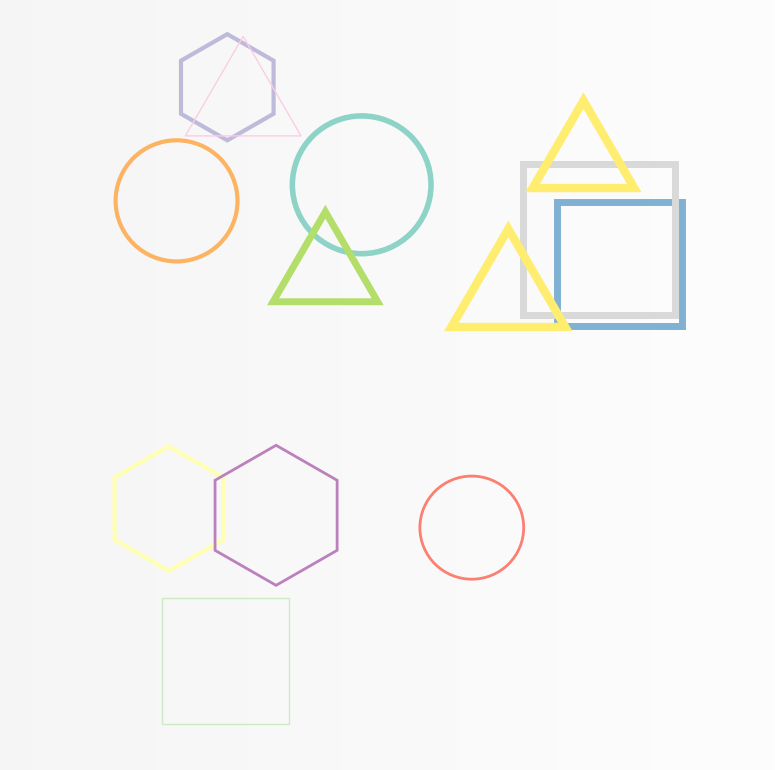[{"shape": "circle", "thickness": 2, "radius": 0.45, "center": [0.467, 0.76]}, {"shape": "hexagon", "thickness": 1.5, "radius": 0.4, "center": [0.218, 0.339]}, {"shape": "hexagon", "thickness": 1.5, "radius": 0.34, "center": [0.293, 0.887]}, {"shape": "circle", "thickness": 1, "radius": 0.33, "center": [0.609, 0.315]}, {"shape": "square", "thickness": 2.5, "radius": 0.4, "center": [0.799, 0.657]}, {"shape": "circle", "thickness": 1.5, "radius": 0.39, "center": [0.228, 0.739]}, {"shape": "triangle", "thickness": 2.5, "radius": 0.39, "center": [0.42, 0.647]}, {"shape": "triangle", "thickness": 0.5, "radius": 0.43, "center": [0.314, 0.867]}, {"shape": "square", "thickness": 2.5, "radius": 0.49, "center": [0.773, 0.688]}, {"shape": "hexagon", "thickness": 1, "radius": 0.45, "center": [0.356, 0.331]}, {"shape": "square", "thickness": 0.5, "radius": 0.41, "center": [0.291, 0.142]}, {"shape": "triangle", "thickness": 3, "radius": 0.42, "center": [0.656, 0.618]}, {"shape": "triangle", "thickness": 3, "radius": 0.38, "center": [0.753, 0.794]}]